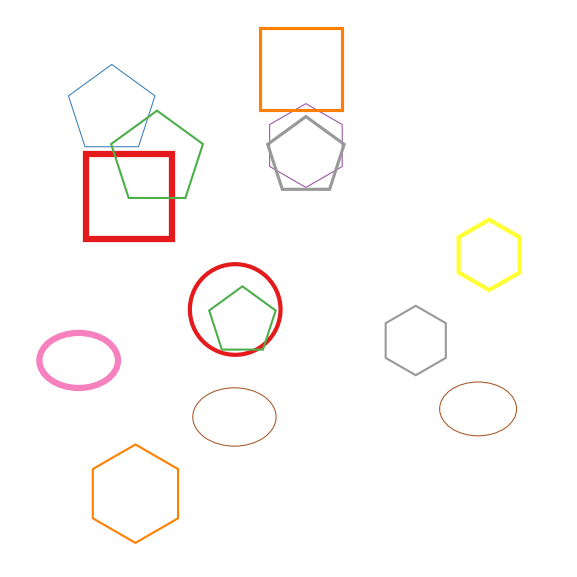[{"shape": "square", "thickness": 3, "radius": 0.37, "center": [0.223, 0.659]}, {"shape": "circle", "thickness": 2, "radius": 0.39, "center": [0.407, 0.463]}, {"shape": "pentagon", "thickness": 0.5, "radius": 0.39, "center": [0.194, 0.809]}, {"shape": "pentagon", "thickness": 1, "radius": 0.3, "center": [0.42, 0.443]}, {"shape": "pentagon", "thickness": 1, "radius": 0.42, "center": [0.272, 0.724]}, {"shape": "hexagon", "thickness": 0.5, "radius": 0.36, "center": [0.53, 0.747]}, {"shape": "hexagon", "thickness": 1, "radius": 0.43, "center": [0.235, 0.144]}, {"shape": "square", "thickness": 1.5, "radius": 0.35, "center": [0.521, 0.88]}, {"shape": "hexagon", "thickness": 2, "radius": 0.3, "center": [0.847, 0.558]}, {"shape": "oval", "thickness": 0.5, "radius": 0.36, "center": [0.406, 0.277]}, {"shape": "oval", "thickness": 0.5, "radius": 0.33, "center": [0.828, 0.291]}, {"shape": "oval", "thickness": 3, "radius": 0.34, "center": [0.136, 0.375]}, {"shape": "hexagon", "thickness": 1, "radius": 0.3, "center": [0.72, 0.409]}, {"shape": "pentagon", "thickness": 1.5, "radius": 0.35, "center": [0.53, 0.728]}]